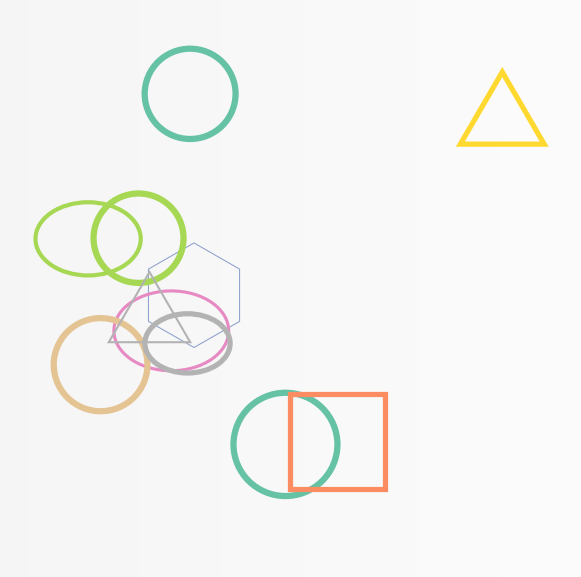[{"shape": "circle", "thickness": 3, "radius": 0.39, "center": [0.327, 0.837]}, {"shape": "circle", "thickness": 3, "radius": 0.45, "center": [0.491, 0.23]}, {"shape": "square", "thickness": 2.5, "radius": 0.41, "center": [0.581, 0.235]}, {"shape": "hexagon", "thickness": 0.5, "radius": 0.45, "center": [0.334, 0.488]}, {"shape": "oval", "thickness": 1.5, "radius": 0.49, "center": [0.295, 0.426]}, {"shape": "circle", "thickness": 3, "radius": 0.39, "center": [0.238, 0.587]}, {"shape": "oval", "thickness": 2, "radius": 0.45, "center": [0.152, 0.586]}, {"shape": "triangle", "thickness": 2.5, "radius": 0.42, "center": [0.864, 0.791]}, {"shape": "circle", "thickness": 3, "radius": 0.4, "center": [0.173, 0.368]}, {"shape": "oval", "thickness": 2.5, "radius": 0.37, "center": [0.323, 0.405]}, {"shape": "triangle", "thickness": 1, "radius": 0.4, "center": [0.257, 0.447]}]